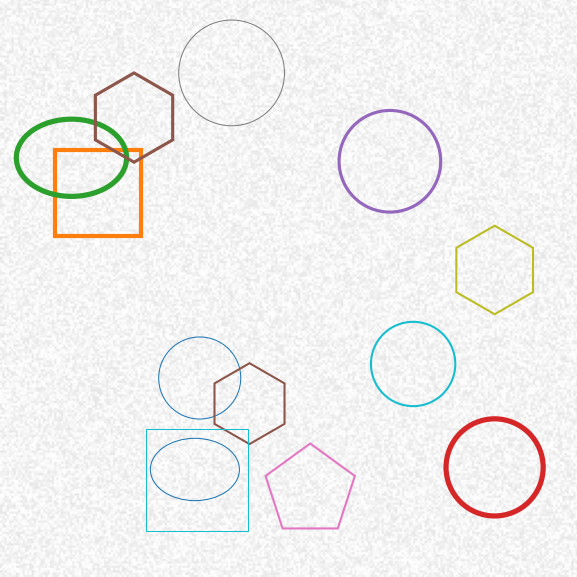[{"shape": "circle", "thickness": 0.5, "radius": 0.36, "center": [0.346, 0.345]}, {"shape": "oval", "thickness": 0.5, "radius": 0.39, "center": [0.337, 0.186]}, {"shape": "square", "thickness": 2, "radius": 0.37, "center": [0.17, 0.665]}, {"shape": "oval", "thickness": 2.5, "radius": 0.48, "center": [0.124, 0.726]}, {"shape": "circle", "thickness": 2.5, "radius": 0.42, "center": [0.856, 0.19]}, {"shape": "circle", "thickness": 1.5, "radius": 0.44, "center": [0.675, 0.72]}, {"shape": "hexagon", "thickness": 1.5, "radius": 0.39, "center": [0.232, 0.796]}, {"shape": "hexagon", "thickness": 1, "radius": 0.35, "center": [0.432, 0.3]}, {"shape": "pentagon", "thickness": 1, "radius": 0.41, "center": [0.537, 0.15]}, {"shape": "circle", "thickness": 0.5, "radius": 0.46, "center": [0.401, 0.873]}, {"shape": "hexagon", "thickness": 1, "radius": 0.38, "center": [0.857, 0.532]}, {"shape": "square", "thickness": 0.5, "radius": 0.44, "center": [0.341, 0.169]}, {"shape": "circle", "thickness": 1, "radius": 0.37, "center": [0.715, 0.369]}]